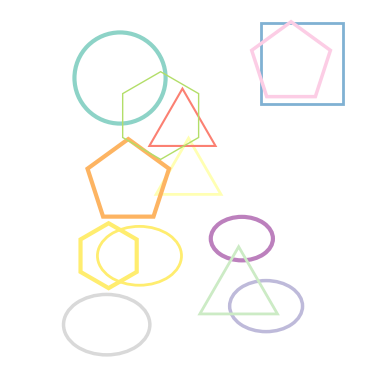[{"shape": "circle", "thickness": 3, "radius": 0.59, "center": [0.312, 0.797]}, {"shape": "triangle", "thickness": 2, "radius": 0.49, "center": [0.49, 0.544]}, {"shape": "oval", "thickness": 2.5, "radius": 0.47, "center": [0.691, 0.205]}, {"shape": "triangle", "thickness": 1.5, "radius": 0.5, "center": [0.474, 0.671]}, {"shape": "square", "thickness": 2, "radius": 0.53, "center": [0.784, 0.835]}, {"shape": "pentagon", "thickness": 3, "radius": 0.56, "center": [0.333, 0.527]}, {"shape": "hexagon", "thickness": 1, "radius": 0.57, "center": [0.417, 0.7]}, {"shape": "pentagon", "thickness": 2.5, "radius": 0.54, "center": [0.756, 0.836]}, {"shape": "oval", "thickness": 2.5, "radius": 0.56, "center": [0.277, 0.157]}, {"shape": "oval", "thickness": 3, "radius": 0.4, "center": [0.628, 0.38]}, {"shape": "triangle", "thickness": 2, "radius": 0.58, "center": [0.62, 0.243]}, {"shape": "oval", "thickness": 2, "radius": 0.55, "center": [0.362, 0.336]}, {"shape": "hexagon", "thickness": 3, "radius": 0.42, "center": [0.282, 0.336]}]